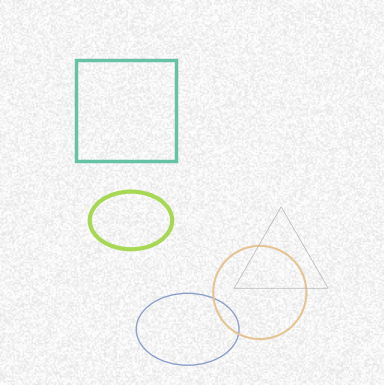[{"shape": "square", "thickness": 2.5, "radius": 0.65, "center": [0.328, 0.712]}, {"shape": "oval", "thickness": 1, "radius": 0.67, "center": [0.487, 0.145]}, {"shape": "oval", "thickness": 3, "radius": 0.54, "center": [0.34, 0.427]}, {"shape": "circle", "thickness": 1.5, "radius": 0.6, "center": [0.675, 0.24]}, {"shape": "triangle", "thickness": 0.5, "radius": 0.71, "center": [0.73, 0.322]}]